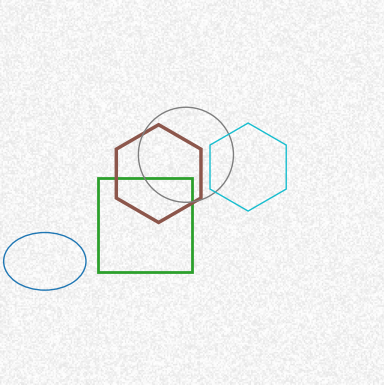[{"shape": "oval", "thickness": 1, "radius": 0.53, "center": [0.116, 0.321]}, {"shape": "square", "thickness": 2, "radius": 0.61, "center": [0.376, 0.416]}, {"shape": "hexagon", "thickness": 2.5, "radius": 0.63, "center": [0.412, 0.549]}, {"shape": "circle", "thickness": 1, "radius": 0.62, "center": [0.483, 0.598]}, {"shape": "hexagon", "thickness": 1, "radius": 0.57, "center": [0.644, 0.566]}]